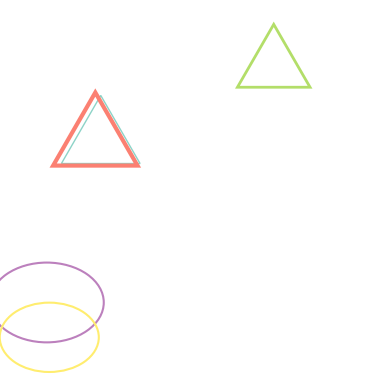[{"shape": "triangle", "thickness": 1, "radius": 0.59, "center": [0.262, 0.634]}, {"shape": "triangle", "thickness": 3, "radius": 0.63, "center": [0.248, 0.633]}, {"shape": "triangle", "thickness": 2, "radius": 0.54, "center": [0.711, 0.828]}, {"shape": "oval", "thickness": 1.5, "radius": 0.74, "center": [0.121, 0.214]}, {"shape": "oval", "thickness": 1.5, "radius": 0.64, "center": [0.128, 0.124]}]